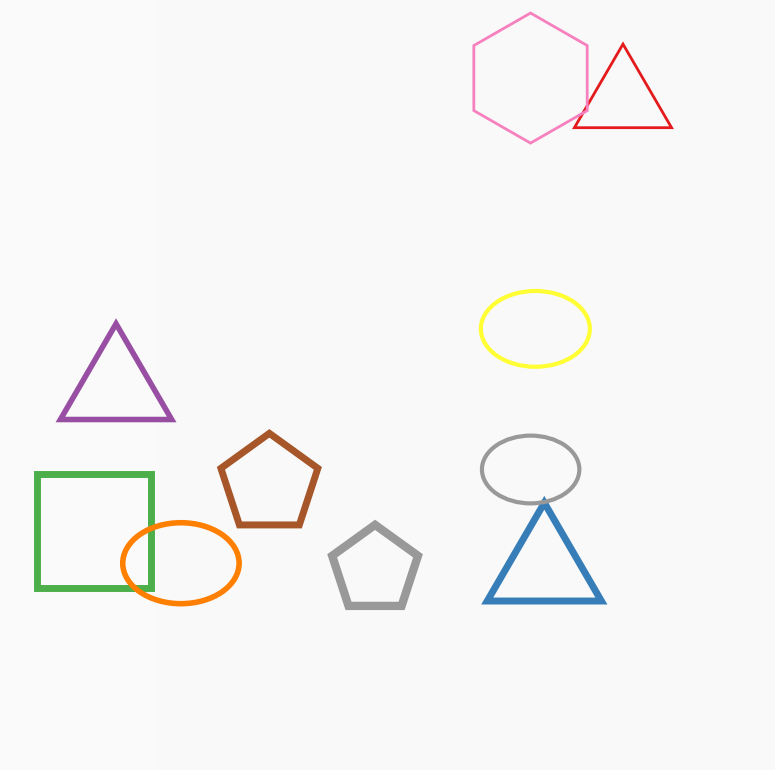[{"shape": "triangle", "thickness": 1, "radius": 0.36, "center": [0.804, 0.87]}, {"shape": "triangle", "thickness": 2.5, "radius": 0.43, "center": [0.702, 0.262]}, {"shape": "square", "thickness": 2.5, "radius": 0.37, "center": [0.121, 0.31]}, {"shape": "triangle", "thickness": 2, "radius": 0.41, "center": [0.15, 0.497]}, {"shape": "oval", "thickness": 2, "radius": 0.38, "center": [0.233, 0.269]}, {"shape": "oval", "thickness": 1.5, "radius": 0.35, "center": [0.691, 0.573]}, {"shape": "pentagon", "thickness": 2.5, "radius": 0.33, "center": [0.348, 0.371]}, {"shape": "hexagon", "thickness": 1, "radius": 0.42, "center": [0.685, 0.899]}, {"shape": "oval", "thickness": 1.5, "radius": 0.31, "center": [0.685, 0.39]}, {"shape": "pentagon", "thickness": 3, "radius": 0.29, "center": [0.484, 0.26]}]